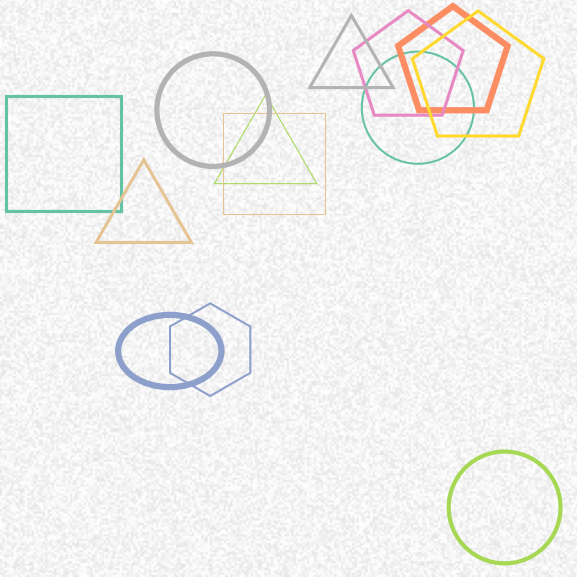[{"shape": "square", "thickness": 1.5, "radius": 0.5, "center": [0.111, 0.733]}, {"shape": "circle", "thickness": 1, "radius": 0.49, "center": [0.724, 0.813]}, {"shape": "pentagon", "thickness": 3, "radius": 0.5, "center": [0.784, 0.889]}, {"shape": "oval", "thickness": 3, "radius": 0.45, "center": [0.294, 0.391]}, {"shape": "hexagon", "thickness": 1, "radius": 0.4, "center": [0.364, 0.394]}, {"shape": "pentagon", "thickness": 1.5, "radius": 0.5, "center": [0.707, 0.881]}, {"shape": "triangle", "thickness": 0.5, "radius": 0.51, "center": [0.46, 0.732]}, {"shape": "circle", "thickness": 2, "radius": 0.48, "center": [0.874, 0.12]}, {"shape": "pentagon", "thickness": 1.5, "radius": 0.6, "center": [0.828, 0.86]}, {"shape": "square", "thickness": 0.5, "radius": 0.44, "center": [0.474, 0.716]}, {"shape": "triangle", "thickness": 1.5, "radius": 0.48, "center": [0.249, 0.627]}, {"shape": "triangle", "thickness": 1.5, "radius": 0.42, "center": [0.609, 0.889]}, {"shape": "circle", "thickness": 2.5, "radius": 0.49, "center": [0.369, 0.808]}]